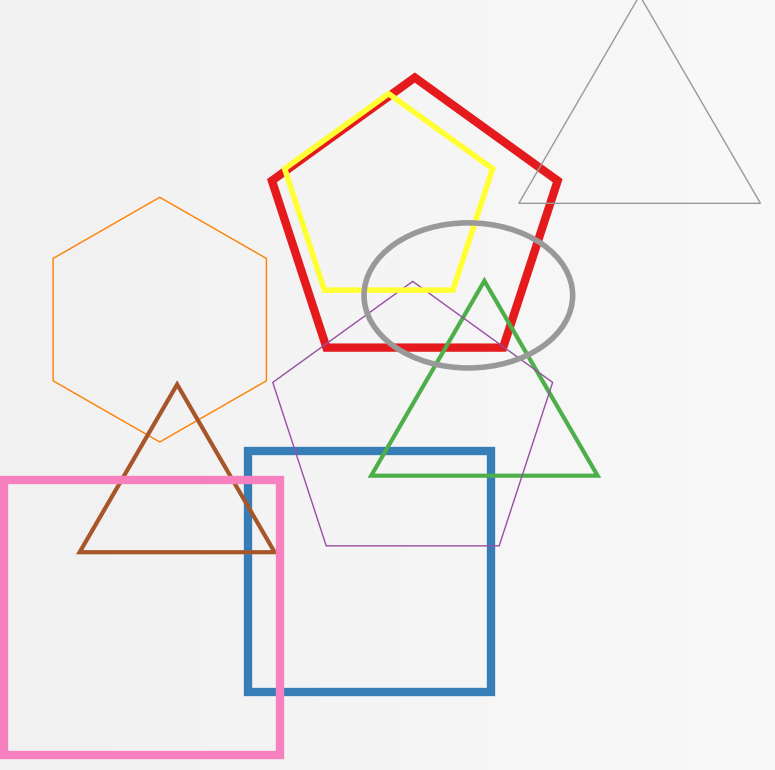[{"shape": "pentagon", "thickness": 3, "radius": 0.97, "center": [0.535, 0.705]}, {"shape": "square", "thickness": 3, "radius": 0.78, "center": [0.476, 0.257]}, {"shape": "triangle", "thickness": 1.5, "radius": 0.84, "center": [0.625, 0.467]}, {"shape": "pentagon", "thickness": 0.5, "radius": 0.95, "center": [0.533, 0.445]}, {"shape": "hexagon", "thickness": 0.5, "radius": 0.79, "center": [0.206, 0.585]}, {"shape": "pentagon", "thickness": 2, "radius": 0.71, "center": [0.501, 0.737]}, {"shape": "triangle", "thickness": 1.5, "radius": 0.73, "center": [0.229, 0.355]}, {"shape": "square", "thickness": 3, "radius": 0.89, "center": [0.183, 0.198]}, {"shape": "triangle", "thickness": 0.5, "radius": 0.9, "center": [0.825, 0.826]}, {"shape": "oval", "thickness": 2, "radius": 0.67, "center": [0.604, 0.616]}]